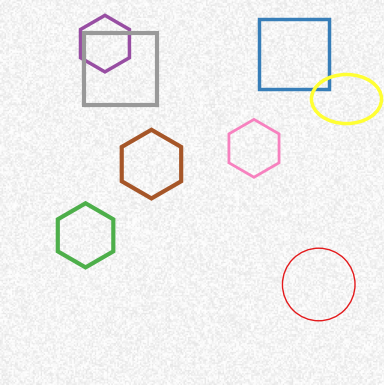[{"shape": "circle", "thickness": 1, "radius": 0.47, "center": [0.828, 0.261]}, {"shape": "square", "thickness": 2.5, "radius": 0.46, "center": [0.763, 0.859]}, {"shape": "hexagon", "thickness": 3, "radius": 0.42, "center": [0.222, 0.389]}, {"shape": "hexagon", "thickness": 2.5, "radius": 0.37, "center": [0.273, 0.887]}, {"shape": "oval", "thickness": 2.5, "radius": 0.46, "center": [0.9, 0.743]}, {"shape": "hexagon", "thickness": 3, "radius": 0.45, "center": [0.393, 0.574]}, {"shape": "hexagon", "thickness": 2, "radius": 0.38, "center": [0.66, 0.615]}, {"shape": "square", "thickness": 3, "radius": 0.47, "center": [0.313, 0.821]}]